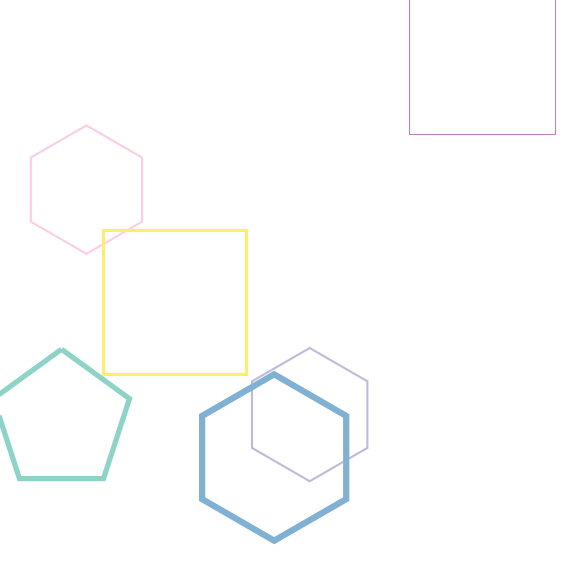[{"shape": "pentagon", "thickness": 2.5, "radius": 0.62, "center": [0.106, 0.271]}, {"shape": "hexagon", "thickness": 1, "radius": 0.58, "center": [0.536, 0.281]}, {"shape": "hexagon", "thickness": 3, "radius": 0.72, "center": [0.475, 0.207]}, {"shape": "hexagon", "thickness": 1, "radius": 0.56, "center": [0.15, 0.671]}, {"shape": "square", "thickness": 0.5, "radius": 0.63, "center": [0.834, 0.893]}, {"shape": "square", "thickness": 1.5, "radius": 0.62, "center": [0.303, 0.476]}]